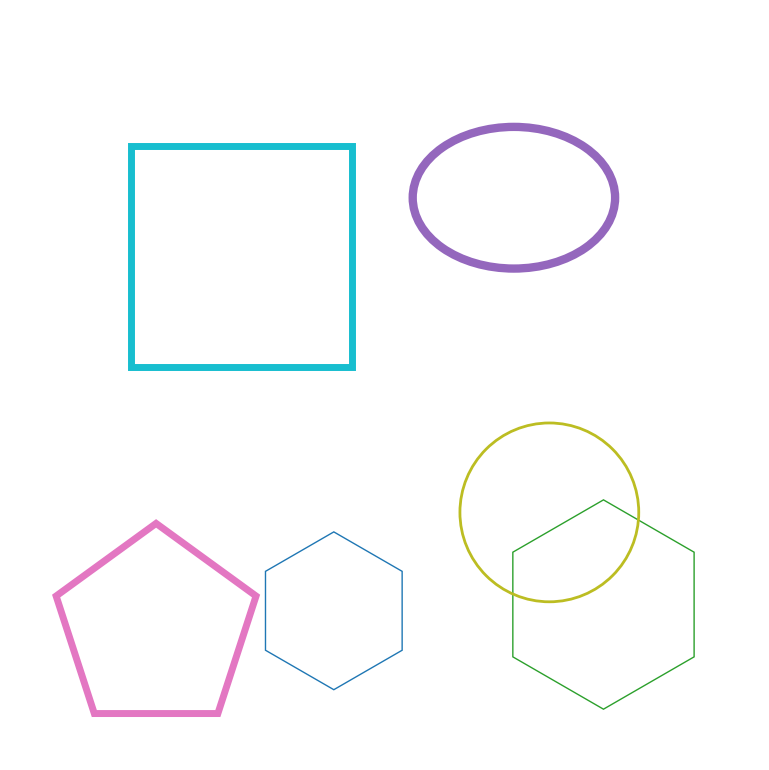[{"shape": "hexagon", "thickness": 0.5, "radius": 0.51, "center": [0.434, 0.207]}, {"shape": "hexagon", "thickness": 0.5, "radius": 0.68, "center": [0.784, 0.215]}, {"shape": "oval", "thickness": 3, "radius": 0.66, "center": [0.667, 0.743]}, {"shape": "pentagon", "thickness": 2.5, "radius": 0.68, "center": [0.203, 0.184]}, {"shape": "circle", "thickness": 1, "radius": 0.58, "center": [0.713, 0.335]}, {"shape": "square", "thickness": 2.5, "radius": 0.72, "center": [0.314, 0.667]}]